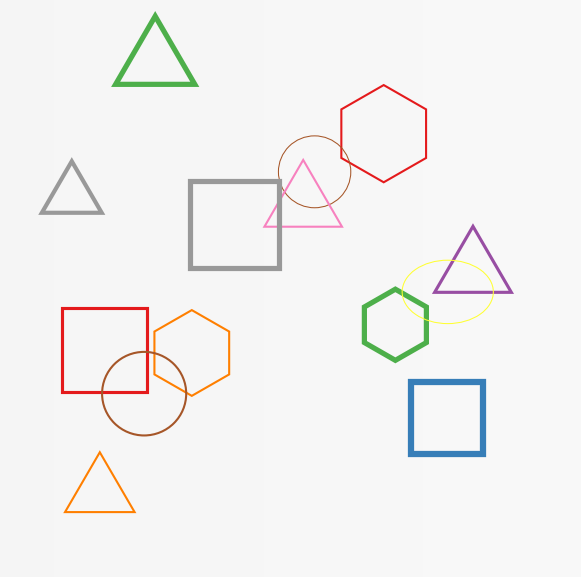[{"shape": "hexagon", "thickness": 1, "radius": 0.42, "center": [0.66, 0.768]}, {"shape": "square", "thickness": 1.5, "radius": 0.36, "center": [0.18, 0.393]}, {"shape": "square", "thickness": 3, "radius": 0.31, "center": [0.768, 0.275]}, {"shape": "hexagon", "thickness": 2.5, "radius": 0.31, "center": [0.68, 0.437]}, {"shape": "triangle", "thickness": 2.5, "radius": 0.39, "center": [0.267, 0.892]}, {"shape": "triangle", "thickness": 1.5, "radius": 0.38, "center": [0.814, 0.531]}, {"shape": "triangle", "thickness": 1, "radius": 0.35, "center": [0.172, 0.147]}, {"shape": "hexagon", "thickness": 1, "radius": 0.37, "center": [0.33, 0.388]}, {"shape": "oval", "thickness": 0.5, "radius": 0.39, "center": [0.77, 0.494]}, {"shape": "circle", "thickness": 1, "radius": 0.36, "center": [0.248, 0.317]}, {"shape": "circle", "thickness": 0.5, "radius": 0.31, "center": [0.541, 0.702]}, {"shape": "triangle", "thickness": 1, "radius": 0.39, "center": [0.522, 0.645]}, {"shape": "square", "thickness": 2.5, "radius": 0.38, "center": [0.404, 0.611]}, {"shape": "triangle", "thickness": 2, "radius": 0.3, "center": [0.123, 0.66]}]